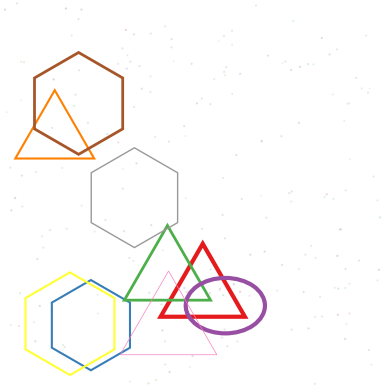[{"shape": "triangle", "thickness": 3, "radius": 0.63, "center": [0.527, 0.241]}, {"shape": "hexagon", "thickness": 1.5, "radius": 0.59, "center": [0.236, 0.155]}, {"shape": "triangle", "thickness": 2, "radius": 0.65, "center": [0.435, 0.285]}, {"shape": "oval", "thickness": 3, "radius": 0.51, "center": [0.585, 0.206]}, {"shape": "triangle", "thickness": 1.5, "radius": 0.59, "center": [0.142, 0.647]}, {"shape": "hexagon", "thickness": 1.5, "radius": 0.67, "center": [0.182, 0.159]}, {"shape": "hexagon", "thickness": 2, "radius": 0.66, "center": [0.204, 0.731]}, {"shape": "triangle", "thickness": 0.5, "radius": 0.73, "center": [0.438, 0.151]}, {"shape": "hexagon", "thickness": 1, "radius": 0.65, "center": [0.349, 0.487]}]